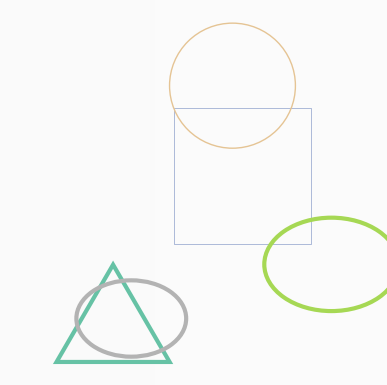[{"shape": "triangle", "thickness": 3, "radius": 0.84, "center": [0.292, 0.144]}, {"shape": "square", "thickness": 0.5, "radius": 0.88, "center": [0.625, 0.543]}, {"shape": "oval", "thickness": 3, "radius": 0.87, "center": [0.855, 0.313]}, {"shape": "circle", "thickness": 1, "radius": 0.81, "center": [0.6, 0.777]}, {"shape": "oval", "thickness": 3, "radius": 0.71, "center": [0.339, 0.173]}]